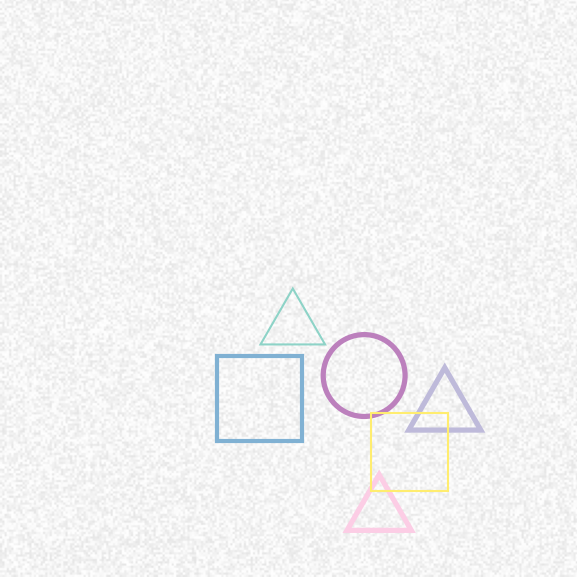[{"shape": "triangle", "thickness": 1, "radius": 0.32, "center": [0.507, 0.435]}, {"shape": "triangle", "thickness": 2.5, "radius": 0.36, "center": [0.77, 0.29]}, {"shape": "square", "thickness": 2, "radius": 0.37, "center": [0.45, 0.309]}, {"shape": "triangle", "thickness": 2.5, "radius": 0.32, "center": [0.657, 0.113]}, {"shape": "circle", "thickness": 2.5, "radius": 0.35, "center": [0.631, 0.349]}, {"shape": "square", "thickness": 1, "radius": 0.34, "center": [0.709, 0.216]}]